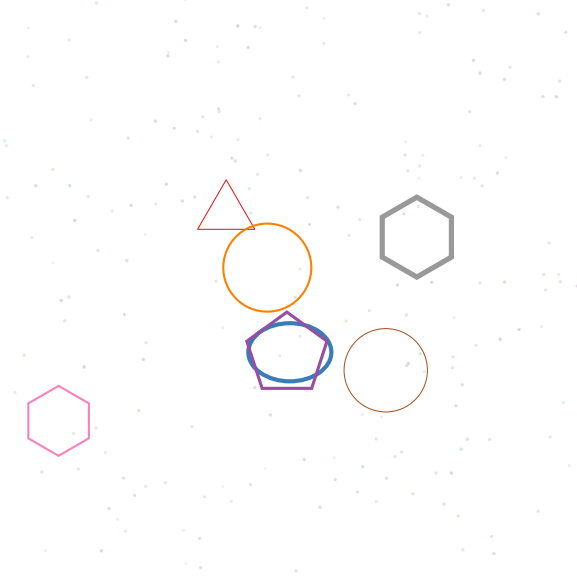[{"shape": "triangle", "thickness": 0.5, "radius": 0.29, "center": [0.392, 0.631]}, {"shape": "oval", "thickness": 2, "radius": 0.36, "center": [0.502, 0.389]}, {"shape": "pentagon", "thickness": 1.5, "radius": 0.36, "center": [0.497, 0.386]}, {"shape": "circle", "thickness": 1, "radius": 0.38, "center": [0.463, 0.536]}, {"shape": "circle", "thickness": 0.5, "radius": 0.36, "center": [0.668, 0.358]}, {"shape": "hexagon", "thickness": 1, "radius": 0.3, "center": [0.101, 0.27]}, {"shape": "hexagon", "thickness": 2.5, "radius": 0.35, "center": [0.722, 0.589]}]